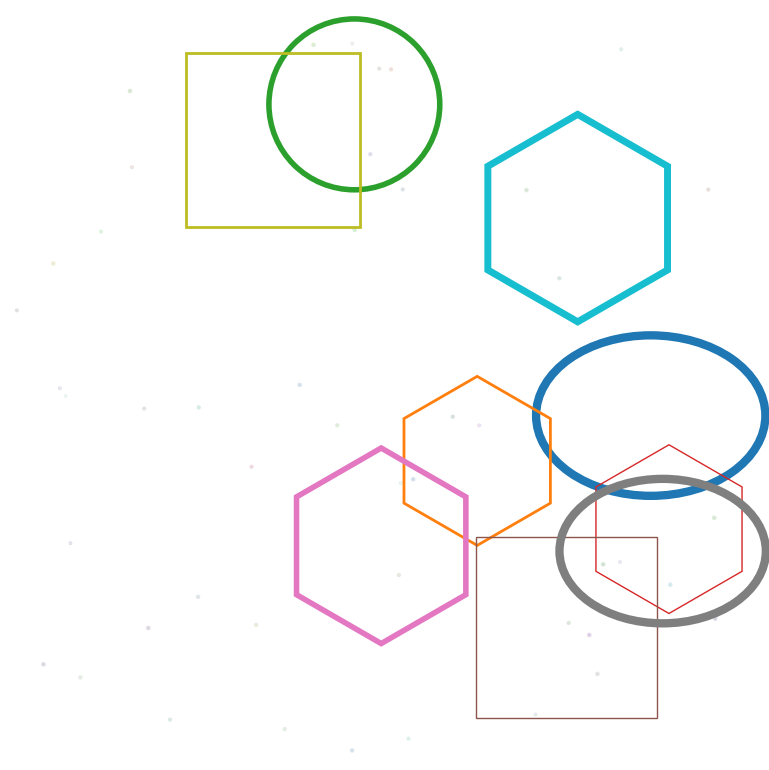[{"shape": "oval", "thickness": 3, "radius": 0.74, "center": [0.845, 0.46]}, {"shape": "hexagon", "thickness": 1, "radius": 0.55, "center": [0.62, 0.401]}, {"shape": "circle", "thickness": 2, "radius": 0.55, "center": [0.46, 0.864]}, {"shape": "hexagon", "thickness": 0.5, "radius": 0.55, "center": [0.869, 0.313]}, {"shape": "square", "thickness": 0.5, "radius": 0.59, "center": [0.735, 0.185]}, {"shape": "hexagon", "thickness": 2, "radius": 0.63, "center": [0.495, 0.291]}, {"shape": "oval", "thickness": 3, "radius": 0.67, "center": [0.861, 0.284]}, {"shape": "square", "thickness": 1, "radius": 0.57, "center": [0.355, 0.818]}, {"shape": "hexagon", "thickness": 2.5, "radius": 0.67, "center": [0.75, 0.717]}]